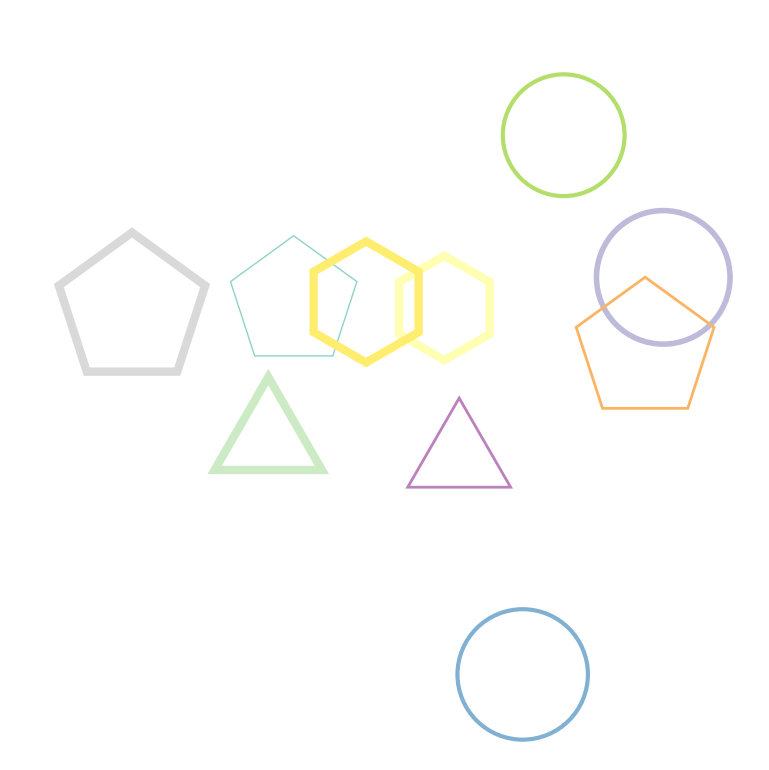[{"shape": "pentagon", "thickness": 0.5, "radius": 0.43, "center": [0.381, 0.608]}, {"shape": "hexagon", "thickness": 3, "radius": 0.34, "center": [0.577, 0.6]}, {"shape": "circle", "thickness": 2, "radius": 0.43, "center": [0.861, 0.64]}, {"shape": "circle", "thickness": 1.5, "radius": 0.42, "center": [0.679, 0.124]}, {"shape": "pentagon", "thickness": 1, "radius": 0.47, "center": [0.838, 0.546]}, {"shape": "circle", "thickness": 1.5, "radius": 0.4, "center": [0.732, 0.824]}, {"shape": "pentagon", "thickness": 3, "radius": 0.5, "center": [0.171, 0.598]}, {"shape": "triangle", "thickness": 1, "radius": 0.39, "center": [0.596, 0.406]}, {"shape": "triangle", "thickness": 3, "radius": 0.4, "center": [0.348, 0.43]}, {"shape": "hexagon", "thickness": 3, "radius": 0.39, "center": [0.475, 0.608]}]